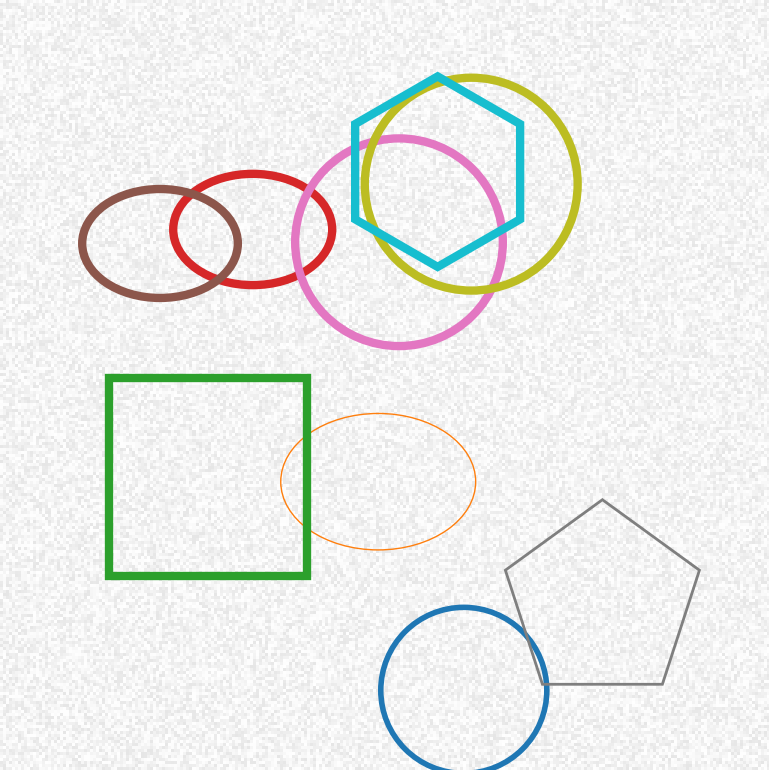[{"shape": "circle", "thickness": 2, "radius": 0.54, "center": [0.602, 0.103]}, {"shape": "oval", "thickness": 0.5, "radius": 0.63, "center": [0.491, 0.374]}, {"shape": "square", "thickness": 3, "radius": 0.64, "center": [0.27, 0.38]}, {"shape": "oval", "thickness": 3, "radius": 0.52, "center": [0.328, 0.702]}, {"shape": "oval", "thickness": 3, "radius": 0.51, "center": [0.208, 0.684]}, {"shape": "circle", "thickness": 3, "radius": 0.67, "center": [0.518, 0.685]}, {"shape": "pentagon", "thickness": 1, "radius": 0.66, "center": [0.782, 0.219]}, {"shape": "circle", "thickness": 3, "radius": 0.69, "center": [0.612, 0.761]}, {"shape": "hexagon", "thickness": 3, "radius": 0.62, "center": [0.568, 0.777]}]